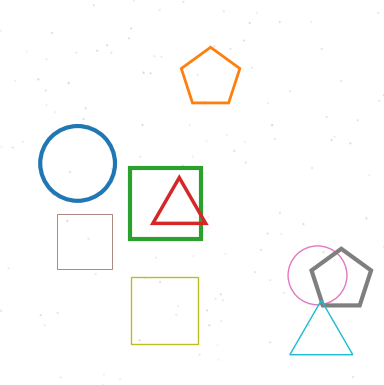[{"shape": "circle", "thickness": 3, "radius": 0.49, "center": [0.202, 0.575]}, {"shape": "pentagon", "thickness": 2, "radius": 0.4, "center": [0.547, 0.797]}, {"shape": "square", "thickness": 3, "radius": 0.47, "center": [0.43, 0.471]}, {"shape": "triangle", "thickness": 2.5, "radius": 0.4, "center": [0.466, 0.459]}, {"shape": "square", "thickness": 0.5, "radius": 0.36, "center": [0.219, 0.372]}, {"shape": "circle", "thickness": 1, "radius": 0.38, "center": [0.825, 0.285]}, {"shape": "pentagon", "thickness": 3, "radius": 0.41, "center": [0.886, 0.272]}, {"shape": "square", "thickness": 1, "radius": 0.44, "center": [0.427, 0.194]}, {"shape": "triangle", "thickness": 1, "radius": 0.47, "center": [0.835, 0.126]}]